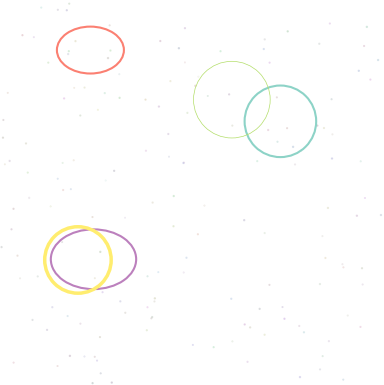[{"shape": "circle", "thickness": 1.5, "radius": 0.46, "center": [0.728, 0.685]}, {"shape": "oval", "thickness": 1.5, "radius": 0.44, "center": [0.235, 0.87]}, {"shape": "circle", "thickness": 0.5, "radius": 0.5, "center": [0.602, 0.741]}, {"shape": "oval", "thickness": 1.5, "radius": 0.55, "center": [0.243, 0.327]}, {"shape": "circle", "thickness": 2.5, "radius": 0.43, "center": [0.202, 0.325]}]